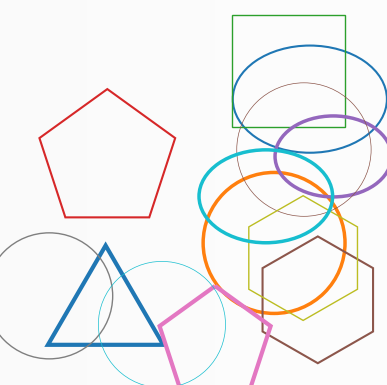[{"shape": "oval", "thickness": 1.5, "radius": 0.99, "center": [0.8, 0.742]}, {"shape": "triangle", "thickness": 3, "radius": 0.86, "center": [0.273, 0.19]}, {"shape": "circle", "thickness": 2.5, "radius": 0.92, "center": [0.707, 0.369]}, {"shape": "square", "thickness": 1, "radius": 0.73, "center": [0.744, 0.815]}, {"shape": "pentagon", "thickness": 1.5, "radius": 0.92, "center": [0.277, 0.584]}, {"shape": "oval", "thickness": 2.5, "radius": 0.75, "center": [0.86, 0.594]}, {"shape": "circle", "thickness": 0.5, "radius": 0.87, "center": [0.784, 0.612]}, {"shape": "hexagon", "thickness": 1.5, "radius": 0.82, "center": [0.82, 0.221]}, {"shape": "pentagon", "thickness": 3, "radius": 0.75, "center": [0.555, 0.106]}, {"shape": "circle", "thickness": 1, "radius": 0.82, "center": [0.127, 0.232]}, {"shape": "hexagon", "thickness": 1, "radius": 0.81, "center": [0.782, 0.33]}, {"shape": "circle", "thickness": 0.5, "radius": 0.82, "center": [0.418, 0.157]}, {"shape": "oval", "thickness": 2.5, "radius": 0.86, "center": [0.686, 0.49]}]